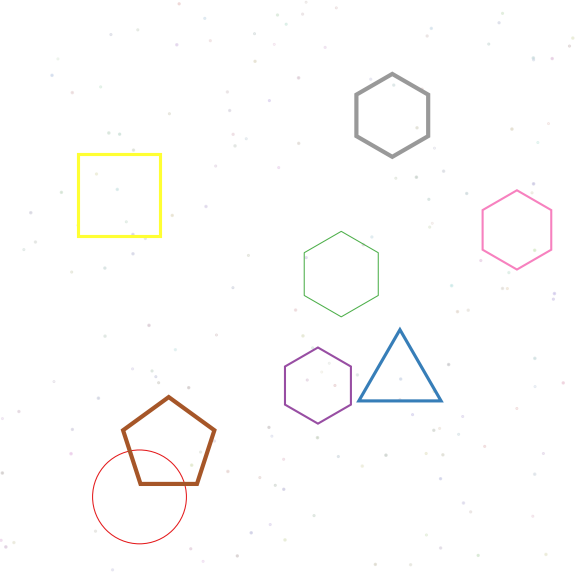[{"shape": "circle", "thickness": 0.5, "radius": 0.41, "center": [0.242, 0.139]}, {"shape": "triangle", "thickness": 1.5, "radius": 0.41, "center": [0.693, 0.346]}, {"shape": "hexagon", "thickness": 0.5, "radius": 0.37, "center": [0.591, 0.525]}, {"shape": "hexagon", "thickness": 1, "radius": 0.33, "center": [0.551, 0.331]}, {"shape": "square", "thickness": 1.5, "radius": 0.35, "center": [0.206, 0.662]}, {"shape": "pentagon", "thickness": 2, "radius": 0.42, "center": [0.292, 0.228]}, {"shape": "hexagon", "thickness": 1, "radius": 0.34, "center": [0.895, 0.601]}, {"shape": "hexagon", "thickness": 2, "radius": 0.36, "center": [0.679, 0.799]}]